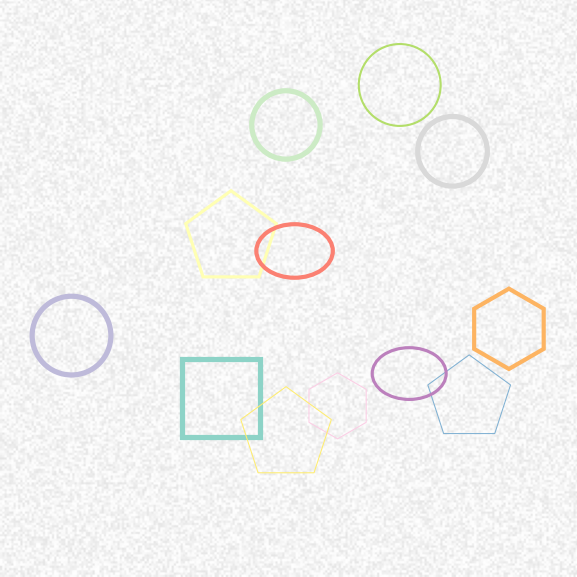[{"shape": "square", "thickness": 2.5, "radius": 0.34, "center": [0.382, 0.31]}, {"shape": "pentagon", "thickness": 1.5, "radius": 0.41, "center": [0.4, 0.586]}, {"shape": "circle", "thickness": 2.5, "radius": 0.34, "center": [0.124, 0.418]}, {"shape": "oval", "thickness": 2, "radius": 0.33, "center": [0.51, 0.565]}, {"shape": "pentagon", "thickness": 0.5, "radius": 0.38, "center": [0.812, 0.309]}, {"shape": "hexagon", "thickness": 2, "radius": 0.35, "center": [0.881, 0.43]}, {"shape": "circle", "thickness": 1, "radius": 0.35, "center": [0.692, 0.852]}, {"shape": "hexagon", "thickness": 0.5, "radius": 0.29, "center": [0.585, 0.296]}, {"shape": "circle", "thickness": 2.5, "radius": 0.3, "center": [0.784, 0.737]}, {"shape": "oval", "thickness": 1.5, "radius": 0.32, "center": [0.709, 0.352]}, {"shape": "circle", "thickness": 2.5, "radius": 0.3, "center": [0.495, 0.783]}, {"shape": "pentagon", "thickness": 0.5, "radius": 0.41, "center": [0.495, 0.247]}]